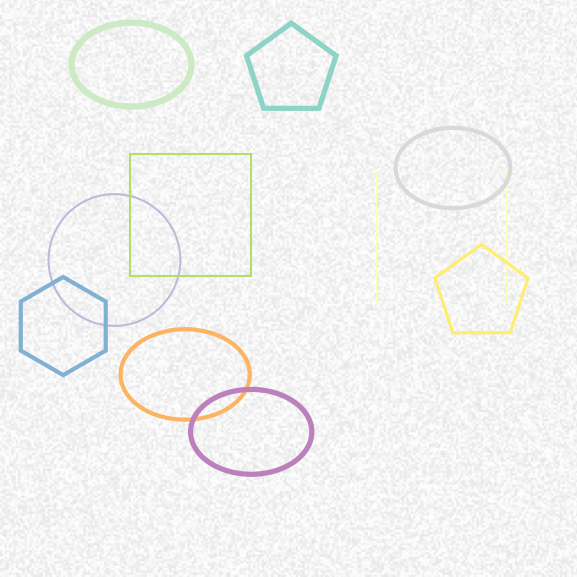[{"shape": "pentagon", "thickness": 2.5, "radius": 0.41, "center": [0.504, 0.878]}, {"shape": "square", "thickness": 0.5, "radius": 0.56, "center": [0.764, 0.591]}, {"shape": "circle", "thickness": 1, "radius": 0.57, "center": [0.198, 0.549]}, {"shape": "hexagon", "thickness": 2, "radius": 0.42, "center": [0.11, 0.435]}, {"shape": "oval", "thickness": 2, "radius": 0.56, "center": [0.321, 0.351]}, {"shape": "square", "thickness": 1, "radius": 0.52, "center": [0.33, 0.627]}, {"shape": "oval", "thickness": 2, "radius": 0.5, "center": [0.784, 0.708]}, {"shape": "oval", "thickness": 2.5, "radius": 0.52, "center": [0.435, 0.251]}, {"shape": "oval", "thickness": 3, "radius": 0.52, "center": [0.228, 0.887]}, {"shape": "pentagon", "thickness": 1.5, "radius": 0.42, "center": [0.834, 0.491]}]